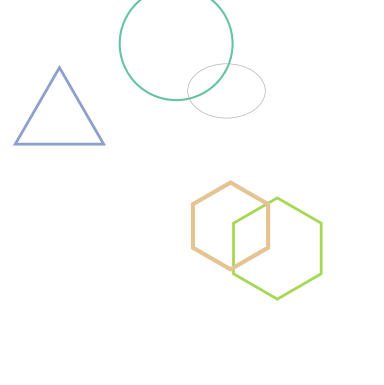[{"shape": "circle", "thickness": 1.5, "radius": 0.73, "center": [0.458, 0.887]}, {"shape": "triangle", "thickness": 2, "radius": 0.66, "center": [0.154, 0.692]}, {"shape": "hexagon", "thickness": 2, "radius": 0.66, "center": [0.72, 0.355]}, {"shape": "hexagon", "thickness": 3, "radius": 0.56, "center": [0.599, 0.413]}, {"shape": "oval", "thickness": 0.5, "radius": 0.5, "center": [0.588, 0.764]}]